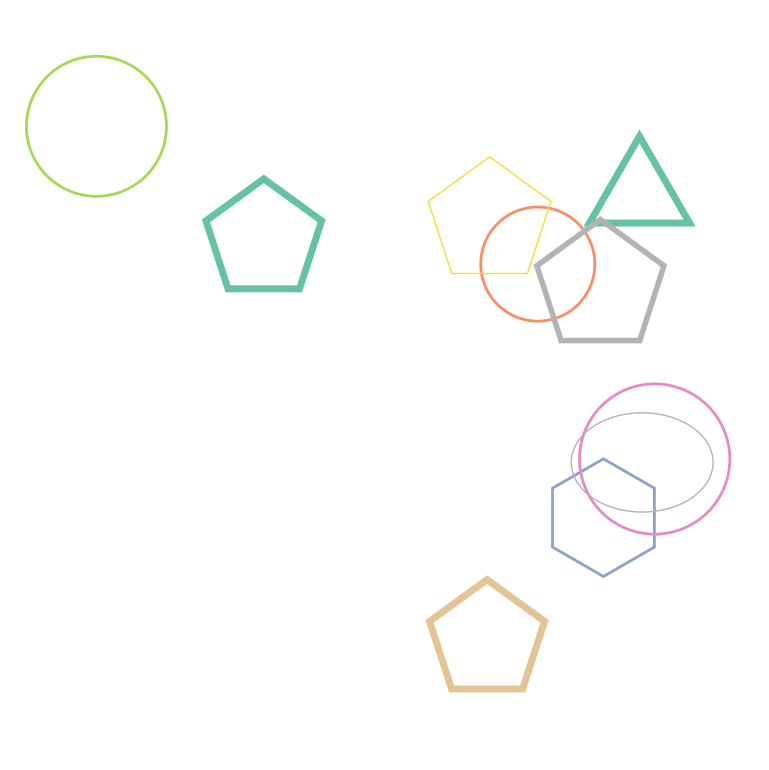[{"shape": "triangle", "thickness": 2.5, "radius": 0.38, "center": [0.83, 0.748]}, {"shape": "pentagon", "thickness": 2.5, "radius": 0.39, "center": [0.343, 0.689]}, {"shape": "circle", "thickness": 1, "radius": 0.37, "center": [0.698, 0.657]}, {"shape": "hexagon", "thickness": 1, "radius": 0.38, "center": [0.784, 0.328]}, {"shape": "circle", "thickness": 1, "radius": 0.49, "center": [0.85, 0.404]}, {"shape": "circle", "thickness": 1, "radius": 0.45, "center": [0.125, 0.836]}, {"shape": "pentagon", "thickness": 0.5, "radius": 0.42, "center": [0.636, 0.713]}, {"shape": "pentagon", "thickness": 2.5, "radius": 0.39, "center": [0.633, 0.169]}, {"shape": "pentagon", "thickness": 2, "radius": 0.43, "center": [0.78, 0.628]}, {"shape": "oval", "thickness": 0.5, "radius": 0.46, "center": [0.834, 0.399]}]